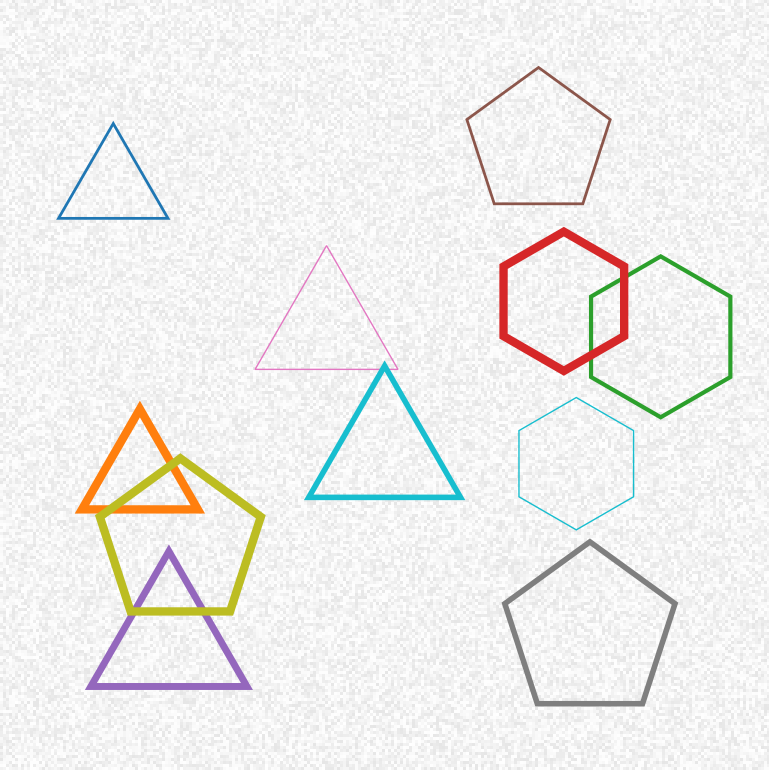[{"shape": "triangle", "thickness": 1, "radius": 0.41, "center": [0.147, 0.757]}, {"shape": "triangle", "thickness": 3, "radius": 0.43, "center": [0.182, 0.382]}, {"shape": "hexagon", "thickness": 1.5, "radius": 0.52, "center": [0.858, 0.563]}, {"shape": "hexagon", "thickness": 3, "radius": 0.45, "center": [0.732, 0.609]}, {"shape": "triangle", "thickness": 2.5, "radius": 0.59, "center": [0.219, 0.167]}, {"shape": "pentagon", "thickness": 1, "radius": 0.49, "center": [0.699, 0.814]}, {"shape": "triangle", "thickness": 0.5, "radius": 0.54, "center": [0.424, 0.574]}, {"shape": "pentagon", "thickness": 2, "radius": 0.58, "center": [0.766, 0.18]}, {"shape": "pentagon", "thickness": 3, "radius": 0.55, "center": [0.234, 0.295]}, {"shape": "triangle", "thickness": 2, "radius": 0.57, "center": [0.5, 0.411]}, {"shape": "hexagon", "thickness": 0.5, "radius": 0.43, "center": [0.748, 0.398]}]